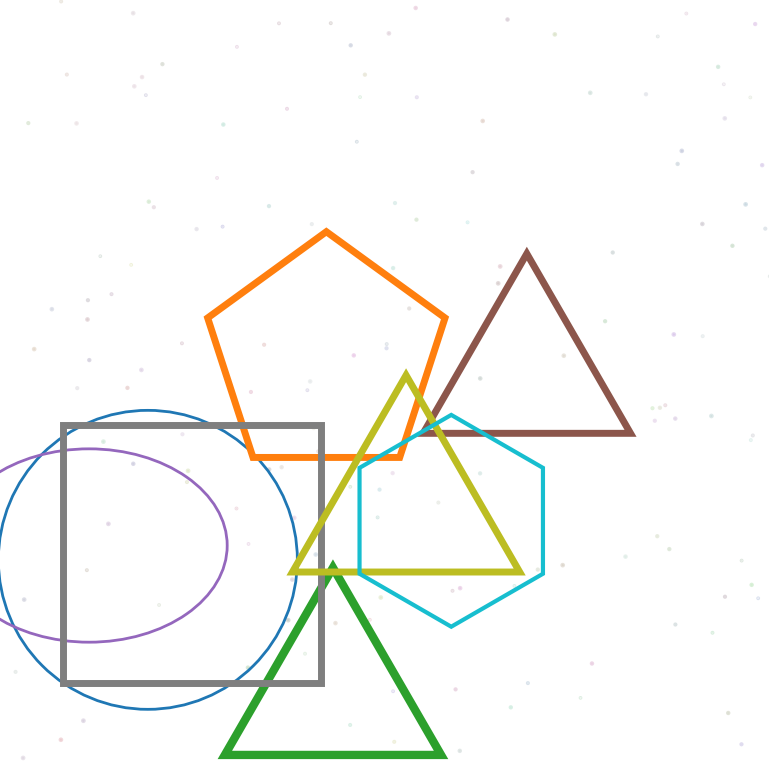[{"shape": "circle", "thickness": 1, "radius": 0.97, "center": [0.192, 0.273]}, {"shape": "pentagon", "thickness": 2.5, "radius": 0.81, "center": [0.424, 0.537]}, {"shape": "triangle", "thickness": 3, "radius": 0.81, "center": [0.432, 0.101]}, {"shape": "oval", "thickness": 1, "radius": 0.9, "center": [0.116, 0.292]}, {"shape": "triangle", "thickness": 2.5, "radius": 0.78, "center": [0.684, 0.515]}, {"shape": "square", "thickness": 2.5, "radius": 0.84, "center": [0.249, 0.281]}, {"shape": "triangle", "thickness": 2.5, "radius": 0.85, "center": [0.527, 0.342]}, {"shape": "hexagon", "thickness": 1.5, "radius": 0.69, "center": [0.586, 0.324]}]